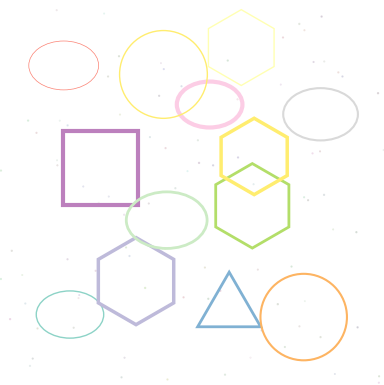[{"shape": "oval", "thickness": 1, "radius": 0.44, "center": [0.182, 0.183]}, {"shape": "hexagon", "thickness": 1, "radius": 0.49, "center": [0.627, 0.876]}, {"shape": "hexagon", "thickness": 2.5, "radius": 0.57, "center": [0.353, 0.27]}, {"shape": "oval", "thickness": 0.5, "radius": 0.45, "center": [0.165, 0.83]}, {"shape": "triangle", "thickness": 2, "radius": 0.47, "center": [0.595, 0.199]}, {"shape": "circle", "thickness": 1.5, "radius": 0.56, "center": [0.789, 0.176]}, {"shape": "hexagon", "thickness": 2, "radius": 0.55, "center": [0.655, 0.465]}, {"shape": "oval", "thickness": 3, "radius": 0.43, "center": [0.544, 0.729]}, {"shape": "oval", "thickness": 1.5, "radius": 0.49, "center": [0.833, 0.703]}, {"shape": "square", "thickness": 3, "radius": 0.48, "center": [0.262, 0.564]}, {"shape": "oval", "thickness": 2, "radius": 0.52, "center": [0.433, 0.428]}, {"shape": "hexagon", "thickness": 2.5, "radius": 0.5, "center": [0.66, 0.594]}, {"shape": "circle", "thickness": 1, "radius": 0.57, "center": [0.425, 0.807]}]